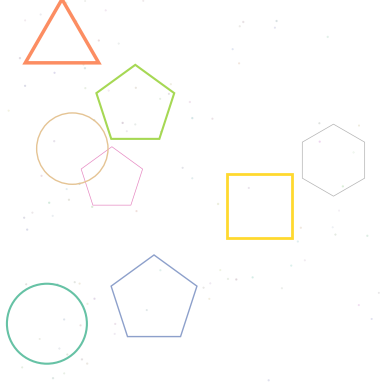[{"shape": "circle", "thickness": 1.5, "radius": 0.52, "center": [0.122, 0.159]}, {"shape": "triangle", "thickness": 2.5, "radius": 0.55, "center": [0.161, 0.892]}, {"shape": "pentagon", "thickness": 1, "radius": 0.59, "center": [0.4, 0.221]}, {"shape": "pentagon", "thickness": 0.5, "radius": 0.42, "center": [0.291, 0.535]}, {"shape": "pentagon", "thickness": 1.5, "radius": 0.53, "center": [0.351, 0.725]}, {"shape": "square", "thickness": 2, "radius": 0.42, "center": [0.674, 0.465]}, {"shape": "circle", "thickness": 1, "radius": 0.46, "center": [0.188, 0.614]}, {"shape": "hexagon", "thickness": 0.5, "radius": 0.47, "center": [0.866, 0.584]}]